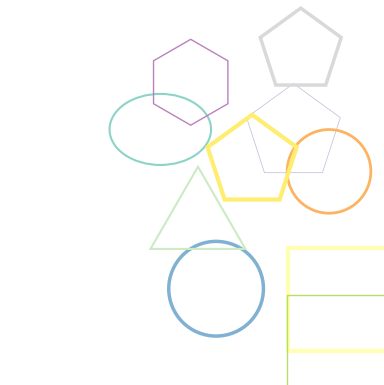[{"shape": "oval", "thickness": 1.5, "radius": 0.66, "center": [0.416, 0.664]}, {"shape": "square", "thickness": 3, "radius": 0.67, "center": [0.883, 0.222]}, {"shape": "pentagon", "thickness": 0.5, "radius": 0.64, "center": [0.762, 0.655]}, {"shape": "circle", "thickness": 2.5, "radius": 0.61, "center": [0.561, 0.25]}, {"shape": "circle", "thickness": 2, "radius": 0.54, "center": [0.855, 0.555]}, {"shape": "square", "thickness": 1, "radius": 0.64, "center": [0.875, 0.105]}, {"shape": "pentagon", "thickness": 2.5, "radius": 0.55, "center": [0.781, 0.868]}, {"shape": "hexagon", "thickness": 1, "radius": 0.56, "center": [0.495, 0.786]}, {"shape": "triangle", "thickness": 1.5, "radius": 0.71, "center": [0.514, 0.425]}, {"shape": "pentagon", "thickness": 3, "radius": 0.61, "center": [0.655, 0.58]}]